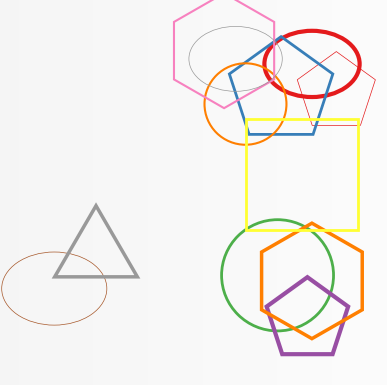[{"shape": "oval", "thickness": 3, "radius": 0.61, "center": [0.805, 0.834]}, {"shape": "pentagon", "thickness": 0.5, "radius": 0.53, "center": [0.868, 0.76]}, {"shape": "pentagon", "thickness": 2, "radius": 0.7, "center": [0.725, 0.765]}, {"shape": "circle", "thickness": 2, "radius": 0.72, "center": [0.716, 0.285]}, {"shape": "pentagon", "thickness": 3, "radius": 0.55, "center": [0.793, 0.17]}, {"shape": "hexagon", "thickness": 2.5, "radius": 0.75, "center": [0.805, 0.27]}, {"shape": "circle", "thickness": 1.5, "radius": 0.53, "center": [0.633, 0.73]}, {"shape": "square", "thickness": 2, "radius": 0.72, "center": [0.779, 0.547]}, {"shape": "oval", "thickness": 0.5, "radius": 0.68, "center": [0.14, 0.25]}, {"shape": "hexagon", "thickness": 1.5, "radius": 0.75, "center": [0.578, 0.868]}, {"shape": "triangle", "thickness": 2.5, "radius": 0.62, "center": [0.248, 0.343]}, {"shape": "oval", "thickness": 0.5, "radius": 0.6, "center": [0.608, 0.847]}]